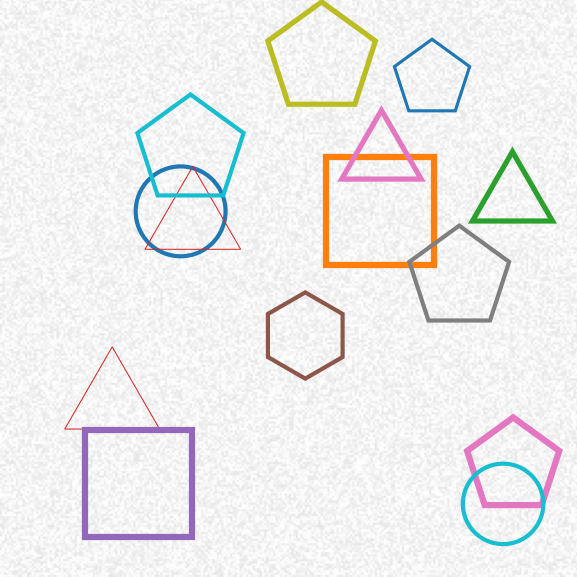[{"shape": "pentagon", "thickness": 1.5, "radius": 0.34, "center": [0.748, 0.863]}, {"shape": "circle", "thickness": 2, "radius": 0.39, "center": [0.313, 0.633]}, {"shape": "square", "thickness": 3, "radius": 0.47, "center": [0.658, 0.633]}, {"shape": "triangle", "thickness": 2.5, "radius": 0.4, "center": [0.887, 0.656]}, {"shape": "triangle", "thickness": 0.5, "radius": 0.48, "center": [0.334, 0.615]}, {"shape": "triangle", "thickness": 0.5, "radius": 0.47, "center": [0.194, 0.304]}, {"shape": "square", "thickness": 3, "radius": 0.46, "center": [0.24, 0.162]}, {"shape": "hexagon", "thickness": 2, "radius": 0.37, "center": [0.529, 0.418]}, {"shape": "triangle", "thickness": 2.5, "radius": 0.4, "center": [0.661, 0.729]}, {"shape": "pentagon", "thickness": 3, "radius": 0.42, "center": [0.889, 0.192]}, {"shape": "pentagon", "thickness": 2, "radius": 0.45, "center": [0.795, 0.518]}, {"shape": "pentagon", "thickness": 2.5, "radius": 0.49, "center": [0.557, 0.898]}, {"shape": "pentagon", "thickness": 2, "radius": 0.48, "center": [0.33, 0.739]}, {"shape": "circle", "thickness": 2, "radius": 0.35, "center": [0.871, 0.127]}]